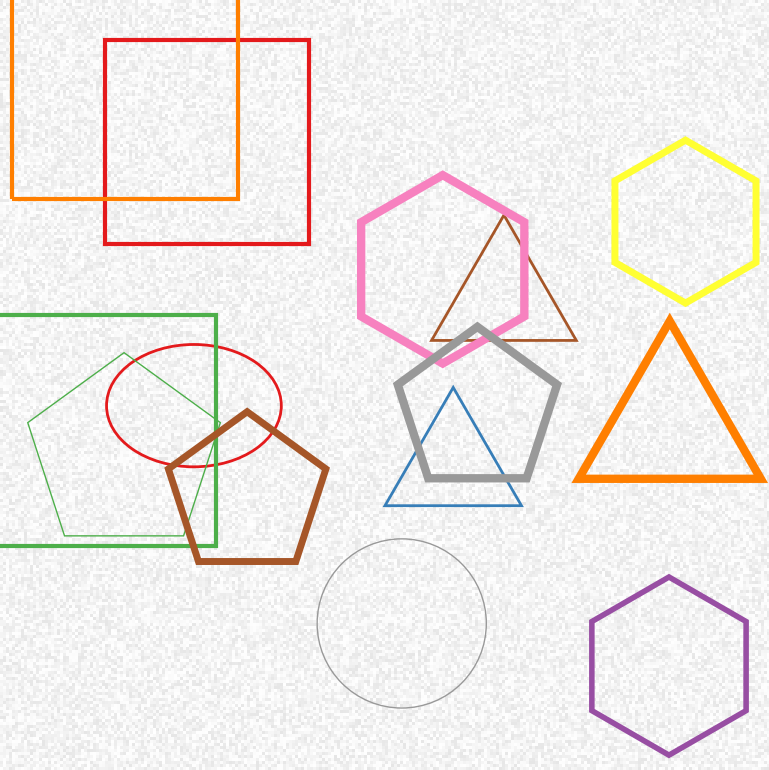[{"shape": "oval", "thickness": 1, "radius": 0.57, "center": [0.252, 0.473]}, {"shape": "square", "thickness": 1.5, "radius": 0.66, "center": [0.269, 0.815]}, {"shape": "triangle", "thickness": 1, "radius": 0.51, "center": [0.589, 0.394]}, {"shape": "square", "thickness": 1.5, "radius": 0.75, "center": [0.131, 0.441]}, {"shape": "pentagon", "thickness": 0.5, "radius": 0.66, "center": [0.161, 0.41]}, {"shape": "hexagon", "thickness": 2, "radius": 0.58, "center": [0.869, 0.135]}, {"shape": "square", "thickness": 1.5, "radius": 0.73, "center": [0.162, 0.887]}, {"shape": "triangle", "thickness": 3, "radius": 0.68, "center": [0.87, 0.446]}, {"shape": "hexagon", "thickness": 2.5, "radius": 0.53, "center": [0.89, 0.712]}, {"shape": "triangle", "thickness": 1, "radius": 0.54, "center": [0.654, 0.612]}, {"shape": "pentagon", "thickness": 2.5, "radius": 0.54, "center": [0.321, 0.358]}, {"shape": "hexagon", "thickness": 3, "radius": 0.61, "center": [0.575, 0.65]}, {"shape": "circle", "thickness": 0.5, "radius": 0.55, "center": [0.522, 0.19]}, {"shape": "pentagon", "thickness": 3, "radius": 0.54, "center": [0.62, 0.467]}]